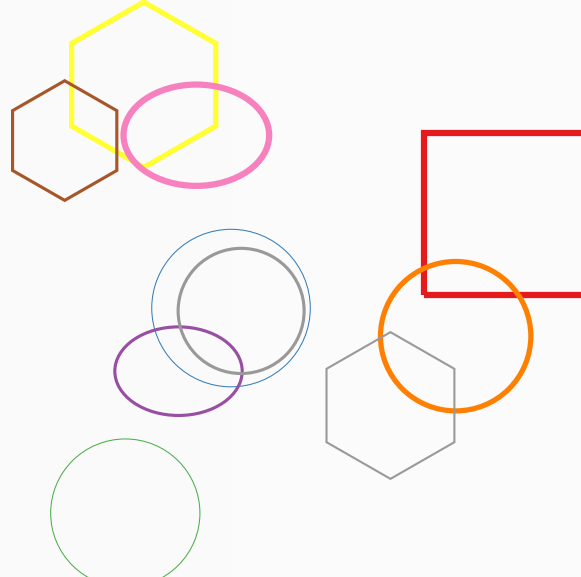[{"shape": "square", "thickness": 3, "radius": 0.7, "center": [0.87, 0.629]}, {"shape": "circle", "thickness": 0.5, "radius": 0.68, "center": [0.397, 0.466]}, {"shape": "circle", "thickness": 0.5, "radius": 0.64, "center": [0.216, 0.111]}, {"shape": "oval", "thickness": 1.5, "radius": 0.55, "center": [0.307, 0.356]}, {"shape": "circle", "thickness": 2.5, "radius": 0.65, "center": [0.784, 0.417]}, {"shape": "hexagon", "thickness": 2.5, "radius": 0.72, "center": [0.247, 0.852]}, {"shape": "hexagon", "thickness": 1.5, "radius": 0.52, "center": [0.111, 0.756]}, {"shape": "oval", "thickness": 3, "radius": 0.63, "center": [0.338, 0.765]}, {"shape": "hexagon", "thickness": 1, "radius": 0.64, "center": [0.672, 0.297]}, {"shape": "circle", "thickness": 1.5, "radius": 0.54, "center": [0.415, 0.461]}]